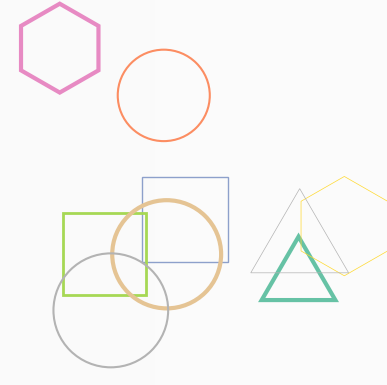[{"shape": "triangle", "thickness": 3, "radius": 0.55, "center": [0.77, 0.276]}, {"shape": "circle", "thickness": 1.5, "radius": 0.59, "center": [0.423, 0.752]}, {"shape": "square", "thickness": 1, "radius": 0.56, "center": [0.477, 0.43]}, {"shape": "hexagon", "thickness": 3, "radius": 0.58, "center": [0.154, 0.875]}, {"shape": "square", "thickness": 2, "radius": 0.53, "center": [0.27, 0.34]}, {"shape": "hexagon", "thickness": 0.5, "radius": 0.64, "center": [0.889, 0.413]}, {"shape": "circle", "thickness": 3, "radius": 0.7, "center": [0.43, 0.34]}, {"shape": "circle", "thickness": 1.5, "radius": 0.74, "center": [0.286, 0.194]}, {"shape": "triangle", "thickness": 0.5, "radius": 0.73, "center": [0.773, 0.364]}]